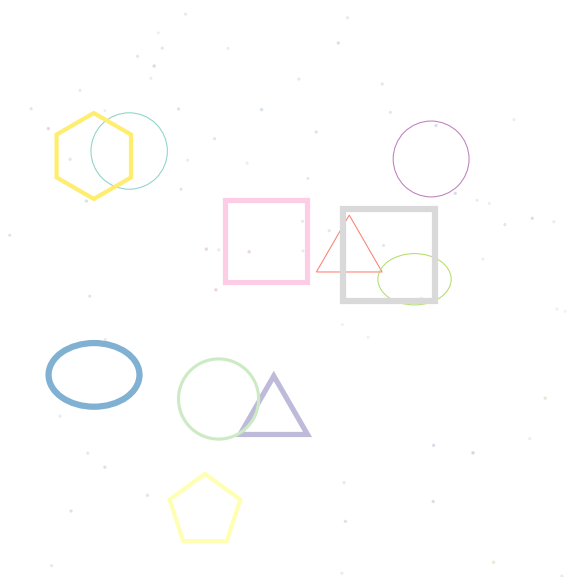[{"shape": "circle", "thickness": 0.5, "radius": 0.33, "center": [0.224, 0.738]}, {"shape": "pentagon", "thickness": 2, "radius": 0.32, "center": [0.355, 0.114]}, {"shape": "triangle", "thickness": 2.5, "radius": 0.34, "center": [0.474, 0.281]}, {"shape": "triangle", "thickness": 0.5, "radius": 0.33, "center": [0.605, 0.561]}, {"shape": "oval", "thickness": 3, "radius": 0.39, "center": [0.163, 0.35]}, {"shape": "oval", "thickness": 0.5, "radius": 0.32, "center": [0.718, 0.516]}, {"shape": "square", "thickness": 2.5, "radius": 0.36, "center": [0.46, 0.582]}, {"shape": "square", "thickness": 3, "radius": 0.4, "center": [0.674, 0.558]}, {"shape": "circle", "thickness": 0.5, "radius": 0.33, "center": [0.747, 0.724]}, {"shape": "circle", "thickness": 1.5, "radius": 0.35, "center": [0.379, 0.308]}, {"shape": "hexagon", "thickness": 2, "radius": 0.37, "center": [0.162, 0.729]}]